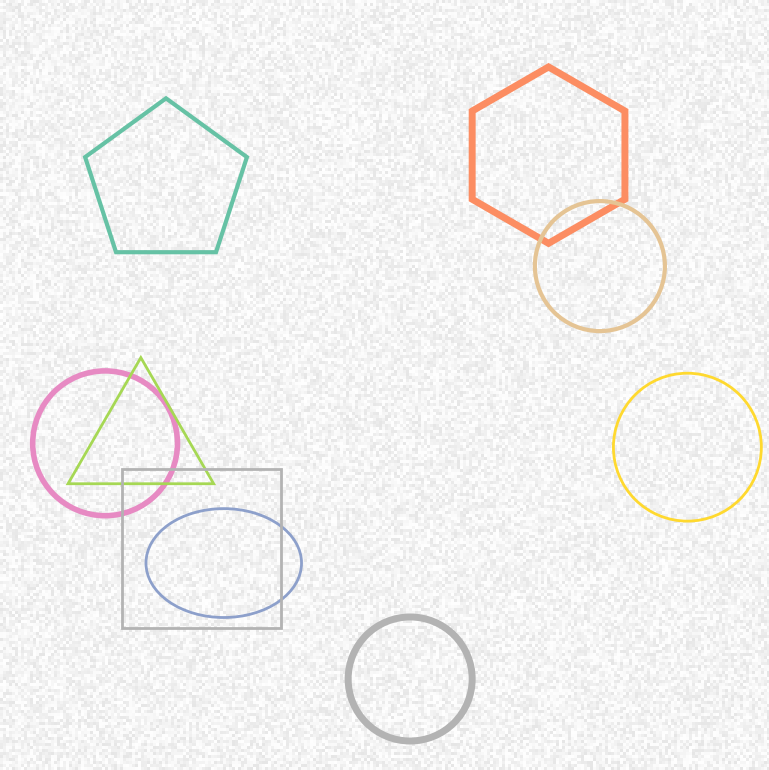[{"shape": "pentagon", "thickness": 1.5, "radius": 0.55, "center": [0.216, 0.762]}, {"shape": "hexagon", "thickness": 2.5, "radius": 0.57, "center": [0.712, 0.799]}, {"shape": "oval", "thickness": 1, "radius": 0.51, "center": [0.291, 0.269]}, {"shape": "circle", "thickness": 2, "radius": 0.47, "center": [0.136, 0.424]}, {"shape": "triangle", "thickness": 1, "radius": 0.55, "center": [0.183, 0.426]}, {"shape": "circle", "thickness": 1, "radius": 0.48, "center": [0.893, 0.419]}, {"shape": "circle", "thickness": 1.5, "radius": 0.42, "center": [0.779, 0.654]}, {"shape": "square", "thickness": 1, "radius": 0.52, "center": [0.262, 0.288]}, {"shape": "circle", "thickness": 2.5, "radius": 0.4, "center": [0.533, 0.118]}]